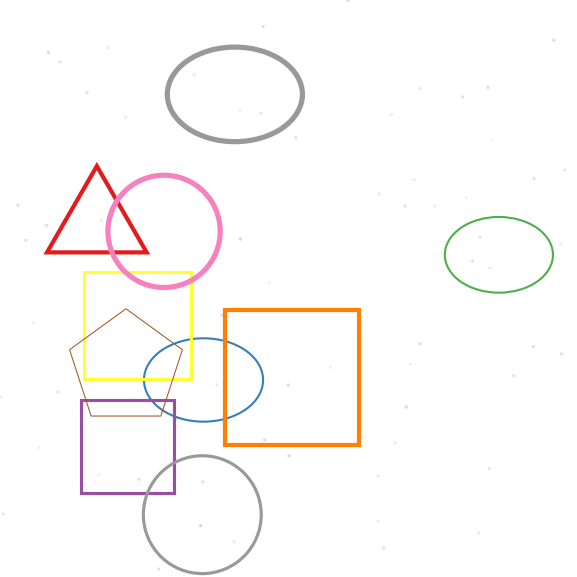[{"shape": "triangle", "thickness": 2, "radius": 0.5, "center": [0.168, 0.612]}, {"shape": "oval", "thickness": 1, "radius": 0.52, "center": [0.352, 0.341]}, {"shape": "oval", "thickness": 1, "radius": 0.47, "center": [0.864, 0.558]}, {"shape": "square", "thickness": 1.5, "radius": 0.4, "center": [0.221, 0.226]}, {"shape": "square", "thickness": 2, "radius": 0.58, "center": [0.506, 0.345]}, {"shape": "square", "thickness": 1.5, "radius": 0.46, "center": [0.238, 0.435]}, {"shape": "pentagon", "thickness": 0.5, "radius": 0.51, "center": [0.218, 0.362]}, {"shape": "circle", "thickness": 2.5, "radius": 0.49, "center": [0.284, 0.598]}, {"shape": "circle", "thickness": 1.5, "radius": 0.51, "center": [0.35, 0.108]}, {"shape": "oval", "thickness": 2.5, "radius": 0.58, "center": [0.407, 0.836]}]